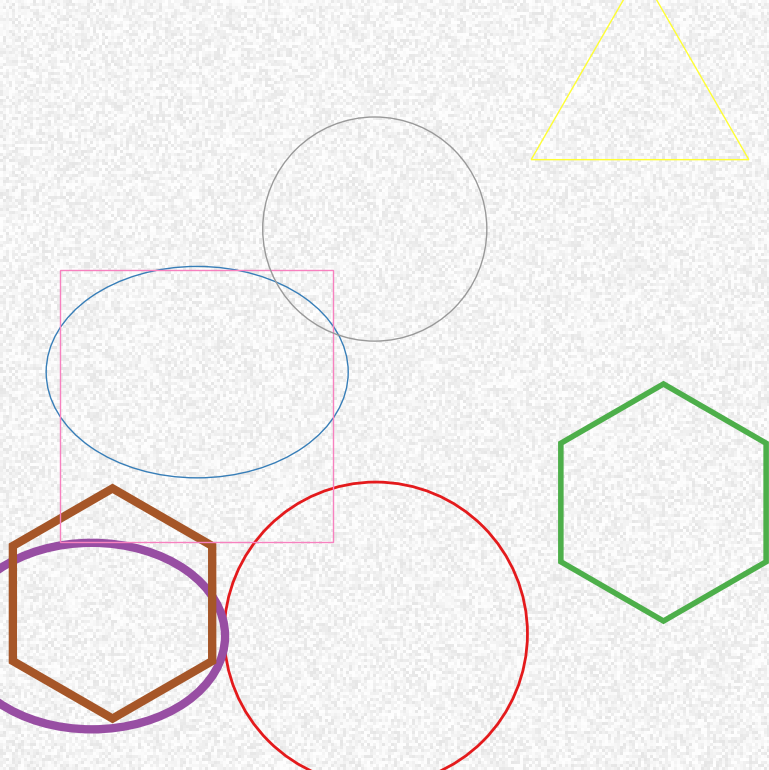[{"shape": "circle", "thickness": 1, "radius": 0.98, "center": [0.488, 0.177]}, {"shape": "oval", "thickness": 0.5, "radius": 0.98, "center": [0.256, 0.517]}, {"shape": "hexagon", "thickness": 2, "radius": 0.77, "center": [0.862, 0.347]}, {"shape": "oval", "thickness": 3, "radius": 0.87, "center": [0.119, 0.174]}, {"shape": "triangle", "thickness": 0.5, "radius": 0.82, "center": [0.831, 0.874]}, {"shape": "hexagon", "thickness": 3, "radius": 0.75, "center": [0.146, 0.216]}, {"shape": "square", "thickness": 0.5, "radius": 0.88, "center": [0.255, 0.472]}, {"shape": "circle", "thickness": 0.5, "radius": 0.73, "center": [0.487, 0.703]}]